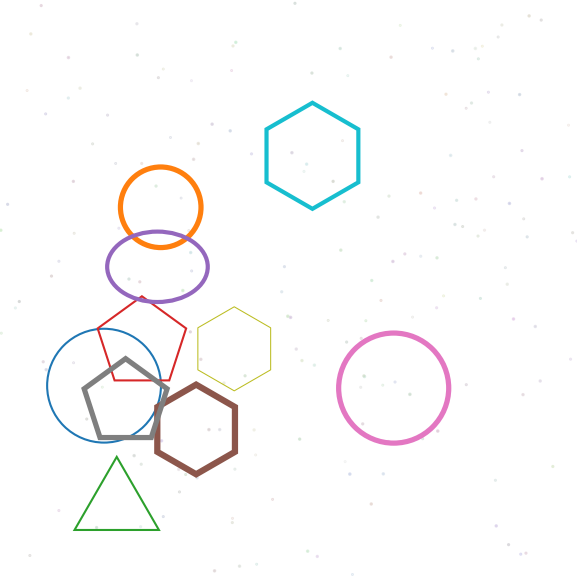[{"shape": "circle", "thickness": 1, "radius": 0.49, "center": [0.18, 0.331]}, {"shape": "circle", "thickness": 2.5, "radius": 0.35, "center": [0.278, 0.64]}, {"shape": "triangle", "thickness": 1, "radius": 0.42, "center": [0.202, 0.124]}, {"shape": "pentagon", "thickness": 1, "radius": 0.4, "center": [0.246, 0.406]}, {"shape": "oval", "thickness": 2, "radius": 0.44, "center": [0.273, 0.537]}, {"shape": "hexagon", "thickness": 3, "radius": 0.39, "center": [0.34, 0.256]}, {"shape": "circle", "thickness": 2.5, "radius": 0.48, "center": [0.682, 0.327]}, {"shape": "pentagon", "thickness": 2.5, "radius": 0.38, "center": [0.218, 0.303]}, {"shape": "hexagon", "thickness": 0.5, "radius": 0.36, "center": [0.406, 0.395]}, {"shape": "hexagon", "thickness": 2, "radius": 0.46, "center": [0.541, 0.729]}]